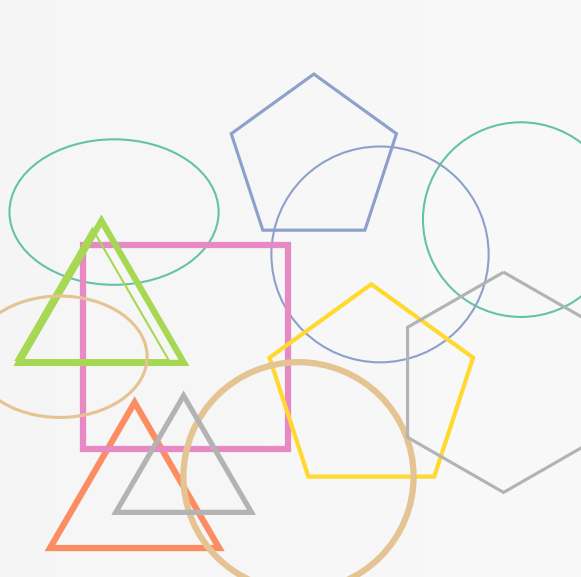[{"shape": "oval", "thickness": 1, "radius": 0.9, "center": [0.196, 0.632]}, {"shape": "circle", "thickness": 1, "radius": 0.84, "center": [0.896, 0.619]}, {"shape": "triangle", "thickness": 3, "radius": 0.84, "center": [0.232, 0.134]}, {"shape": "pentagon", "thickness": 1.5, "radius": 0.75, "center": [0.54, 0.721]}, {"shape": "circle", "thickness": 1, "radius": 0.93, "center": [0.654, 0.559]}, {"shape": "square", "thickness": 3, "radius": 0.88, "center": [0.32, 0.398]}, {"shape": "triangle", "thickness": 1, "radius": 0.76, "center": [0.159, 0.451]}, {"shape": "triangle", "thickness": 3, "radius": 0.82, "center": [0.174, 0.453]}, {"shape": "pentagon", "thickness": 2, "radius": 0.92, "center": [0.639, 0.323]}, {"shape": "oval", "thickness": 1.5, "radius": 0.75, "center": [0.103, 0.381]}, {"shape": "circle", "thickness": 3, "radius": 0.99, "center": [0.514, 0.174]}, {"shape": "hexagon", "thickness": 1.5, "radius": 0.95, "center": [0.866, 0.337]}, {"shape": "triangle", "thickness": 2.5, "radius": 0.67, "center": [0.316, 0.179]}]